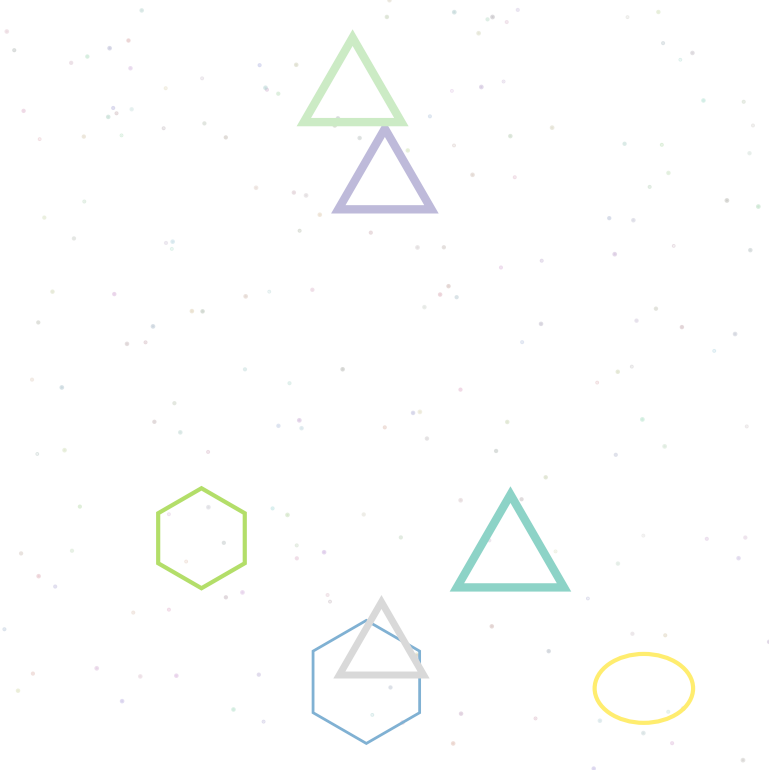[{"shape": "triangle", "thickness": 3, "radius": 0.4, "center": [0.663, 0.277]}, {"shape": "triangle", "thickness": 3, "radius": 0.35, "center": [0.5, 0.763]}, {"shape": "hexagon", "thickness": 1, "radius": 0.4, "center": [0.476, 0.114]}, {"shape": "hexagon", "thickness": 1.5, "radius": 0.32, "center": [0.262, 0.301]}, {"shape": "triangle", "thickness": 2.5, "radius": 0.32, "center": [0.495, 0.155]}, {"shape": "triangle", "thickness": 3, "radius": 0.37, "center": [0.458, 0.878]}, {"shape": "oval", "thickness": 1.5, "radius": 0.32, "center": [0.836, 0.106]}]